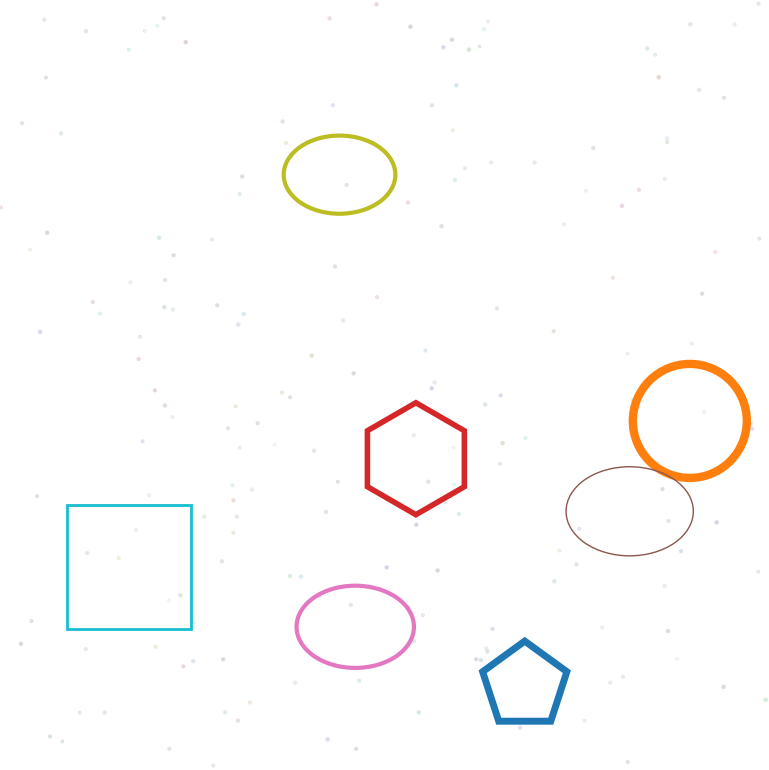[{"shape": "pentagon", "thickness": 2.5, "radius": 0.29, "center": [0.681, 0.11]}, {"shape": "circle", "thickness": 3, "radius": 0.37, "center": [0.896, 0.453]}, {"shape": "hexagon", "thickness": 2, "radius": 0.36, "center": [0.54, 0.404]}, {"shape": "oval", "thickness": 0.5, "radius": 0.41, "center": [0.818, 0.336]}, {"shape": "oval", "thickness": 1.5, "radius": 0.38, "center": [0.461, 0.186]}, {"shape": "oval", "thickness": 1.5, "radius": 0.36, "center": [0.441, 0.773]}, {"shape": "square", "thickness": 1, "radius": 0.4, "center": [0.168, 0.264]}]